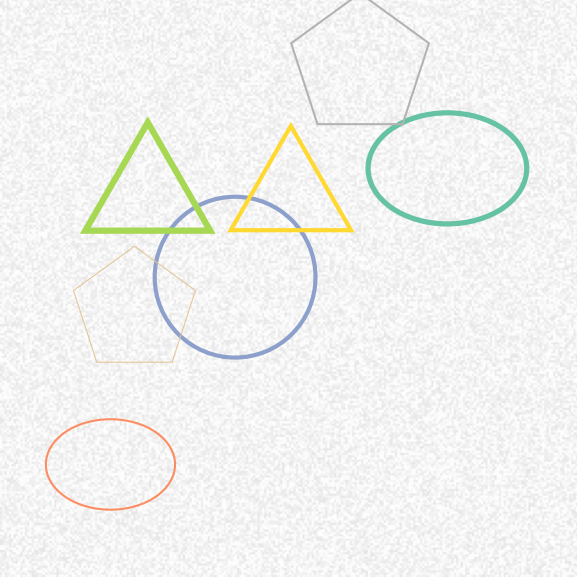[{"shape": "oval", "thickness": 2.5, "radius": 0.69, "center": [0.775, 0.708]}, {"shape": "oval", "thickness": 1, "radius": 0.56, "center": [0.191, 0.195]}, {"shape": "circle", "thickness": 2, "radius": 0.7, "center": [0.407, 0.519]}, {"shape": "triangle", "thickness": 3, "radius": 0.62, "center": [0.256, 0.662]}, {"shape": "triangle", "thickness": 2, "radius": 0.6, "center": [0.504, 0.661]}, {"shape": "pentagon", "thickness": 0.5, "radius": 0.55, "center": [0.233, 0.462]}, {"shape": "pentagon", "thickness": 1, "radius": 0.63, "center": [0.623, 0.886]}]